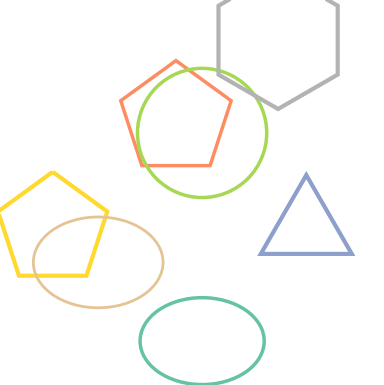[{"shape": "oval", "thickness": 2.5, "radius": 0.81, "center": [0.525, 0.114]}, {"shape": "pentagon", "thickness": 2.5, "radius": 0.75, "center": [0.457, 0.692]}, {"shape": "triangle", "thickness": 3, "radius": 0.68, "center": [0.796, 0.409]}, {"shape": "circle", "thickness": 2.5, "radius": 0.84, "center": [0.525, 0.655]}, {"shape": "pentagon", "thickness": 3, "radius": 0.75, "center": [0.137, 0.404]}, {"shape": "oval", "thickness": 2, "radius": 0.84, "center": [0.255, 0.318]}, {"shape": "hexagon", "thickness": 3, "radius": 0.89, "center": [0.722, 0.896]}]